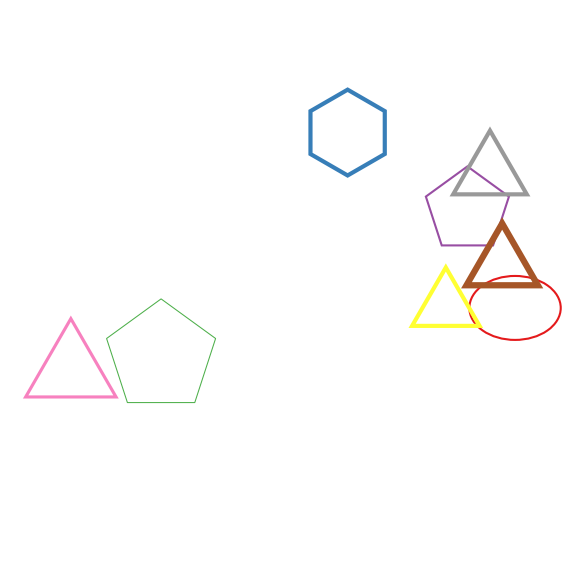[{"shape": "oval", "thickness": 1, "radius": 0.4, "center": [0.892, 0.466]}, {"shape": "hexagon", "thickness": 2, "radius": 0.37, "center": [0.602, 0.77]}, {"shape": "pentagon", "thickness": 0.5, "radius": 0.5, "center": [0.279, 0.382]}, {"shape": "pentagon", "thickness": 1, "radius": 0.38, "center": [0.809, 0.635]}, {"shape": "triangle", "thickness": 2, "radius": 0.34, "center": [0.772, 0.469]}, {"shape": "triangle", "thickness": 3, "radius": 0.36, "center": [0.87, 0.541]}, {"shape": "triangle", "thickness": 1.5, "radius": 0.45, "center": [0.123, 0.357]}, {"shape": "triangle", "thickness": 2, "radius": 0.37, "center": [0.848, 0.699]}]